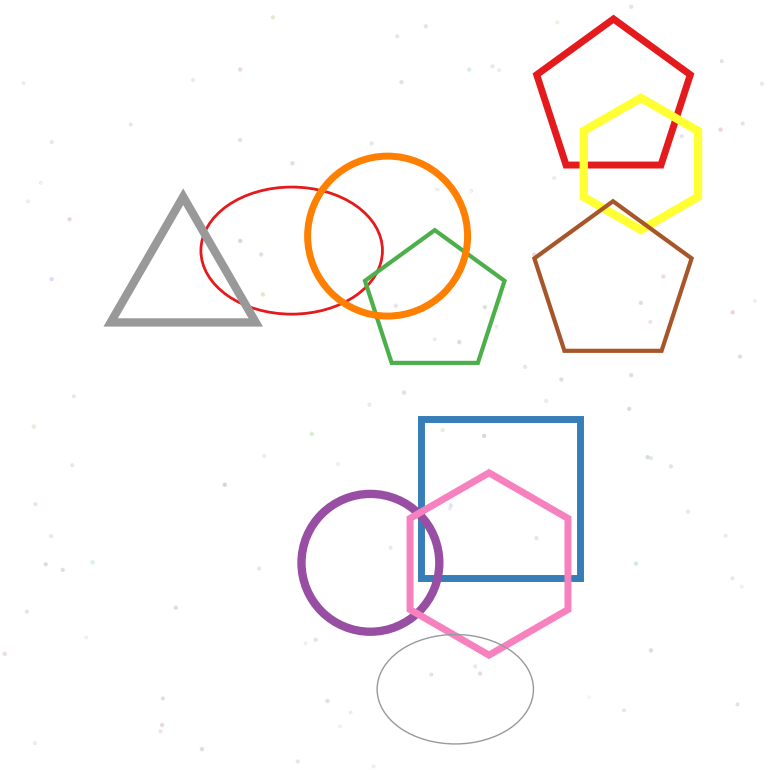[{"shape": "oval", "thickness": 1, "radius": 0.59, "center": [0.379, 0.675]}, {"shape": "pentagon", "thickness": 2.5, "radius": 0.52, "center": [0.797, 0.871]}, {"shape": "square", "thickness": 2.5, "radius": 0.52, "center": [0.65, 0.353]}, {"shape": "pentagon", "thickness": 1.5, "radius": 0.48, "center": [0.565, 0.606]}, {"shape": "circle", "thickness": 3, "radius": 0.45, "center": [0.481, 0.269]}, {"shape": "circle", "thickness": 2.5, "radius": 0.52, "center": [0.503, 0.693]}, {"shape": "hexagon", "thickness": 3, "radius": 0.43, "center": [0.832, 0.787]}, {"shape": "pentagon", "thickness": 1.5, "radius": 0.54, "center": [0.796, 0.631]}, {"shape": "hexagon", "thickness": 2.5, "radius": 0.59, "center": [0.635, 0.268]}, {"shape": "triangle", "thickness": 3, "radius": 0.54, "center": [0.238, 0.636]}, {"shape": "oval", "thickness": 0.5, "radius": 0.51, "center": [0.591, 0.105]}]